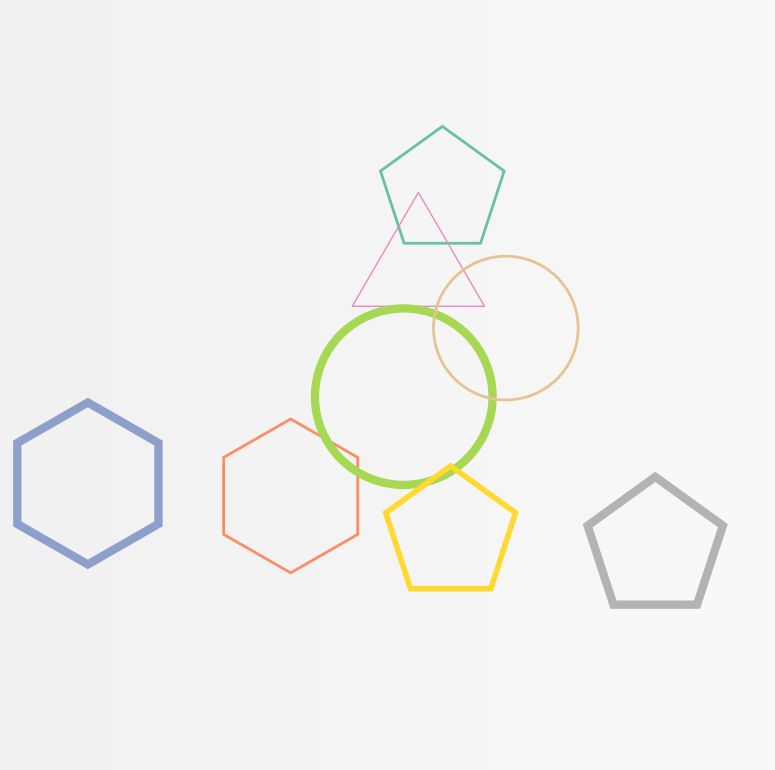[{"shape": "pentagon", "thickness": 1, "radius": 0.42, "center": [0.571, 0.752]}, {"shape": "hexagon", "thickness": 1, "radius": 0.5, "center": [0.375, 0.356]}, {"shape": "hexagon", "thickness": 3, "radius": 0.53, "center": [0.113, 0.372]}, {"shape": "triangle", "thickness": 0.5, "radius": 0.49, "center": [0.54, 0.651]}, {"shape": "circle", "thickness": 3, "radius": 0.57, "center": [0.521, 0.485]}, {"shape": "pentagon", "thickness": 2, "radius": 0.44, "center": [0.581, 0.307]}, {"shape": "circle", "thickness": 1, "radius": 0.47, "center": [0.653, 0.574]}, {"shape": "pentagon", "thickness": 3, "radius": 0.46, "center": [0.845, 0.289]}]